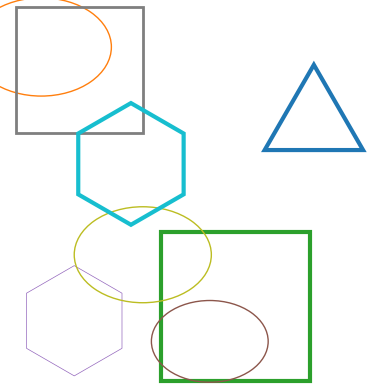[{"shape": "triangle", "thickness": 3, "radius": 0.74, "center": [0.815, 0.684]}, {"shape": "oval", "thickness": 1, "radius": 0.91, "center": [0.107, 0.878]}, {"shape": "square", "thickness": 3, "radius": 0.97, "center": [0.612, 0.204]}, {"shape": "hexagon", "thickness": 0.5, "radius": 0.72, "center": [0.193, 0.167]}, {"shape": "oval", "thickness": 1, "radius": 0.76, "center": [0.545, 0.113]}, {"shape": "square", "thickness": 2, "radius": 0.82, "center": [0.207, 0.818]}, {"shape": "oval", "thickness": 1, "radius": 0.89, "center": [0.371, 0.338]}, {"shape": "hexagon", "thickness": 3, "radius": 0.79, "center": [0.34, 0.574]}]